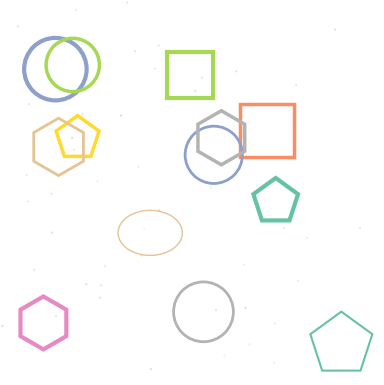[{"shape": "pentagon", "thickness": 3, "radius": 0.3, "center": [0.716, 0.477]}, {"shape": "pentagon", "thickness": 1.5, "radius": 0.42, "center": [0.887, 0.106]}, {"shape": "square", "thickness": 2.5, "radius": 0.35, "center": [0.694, 0.66]}, {"shape": "circle", "thickness": 3, "radius": 0.41, "center": [0.144, 0.82]}, {"shape": "circle", "thickness": 2, "radius": 0.37, "center": [0.555, 0.598]}, {"shape": "hexagon", "thickness": 3, "radius": 0.34, "center": [0.113, 0.161]}, {"shape": "square", "thickness": 3, "radius": 0.3, "center": [0.492, 0.806]}, {"shape": "circle", "thickness": 2.5, "radius": 0.35, "center": [0.189, 0.831]}, {"shape": "pentagon", "thickness": 2.5, "radius": 0.29, "center": [0.202, 0.641]}, {"shape": "hexagon", "thickness": 2, "radius": 0.37, "center": [0.152, 0.618]}, {"shape": "oval", "thickness": 1, "radius": 0.42, "center": [0.39, 0.395]}, {"shape": "hexagon", "thickness": 2.5, "radius": 0.35, "center": [0.575, 0.642]}, {"shape": "circle", "thickness": 2, "radius": 0.39, "center": [0.529, 0.19]}]